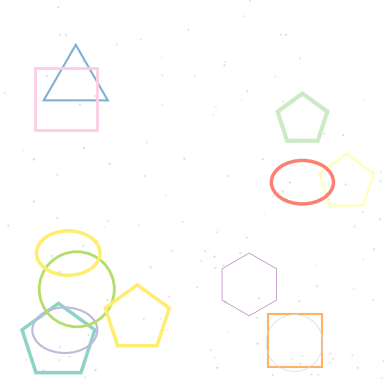[{"shape": "pentagon", "thickness": 2.5, "radius": 0.5, "center": [0.152, 0.113]}, {"shape": "pentagon", "thickness": 1.5, "radius": 0.37, "center": [0.9, 0.526]}, {"shape": "oval", "thickness": 1.5, "radius": 0.42, "center": [0.168, 0.142]}, {"shape": "oval", "thickness": 2.5, "radius": 0.4, "center": [0.786, 0.527]}, {"shape": "triangle", "thickness": 1.5, "radius": 0.48, "center": [0.197, 0.787]}, {"shape": "square", "thickness": 1.5, "radius": 0.35, "center": [0.767, 0.116]}, {"shape": "circle", "thickness": 2, "radius": 0.49, "center": [0.199, 0.249]}, {"shape": "square", "thickness": 2, "radius": 0.4, "center": [0.171, 0.743]}, {"shape": "circle", "thickness": 0.5, "radius": 0.37, "center": [0.765, 0.109]}, {"shape": "hexagon", "thickness": 0.5, "radius": 0.41, "center": [0.647, 0.261]}, {"shape": "pentagon", "thickness": 3, "radius": 0.34, "center": [0.786, 0.689]}, {"shape": "pentagon", "thickness": 2.5, "radius": 0.44, "center": [0.357, 0.173]}, {"shape": "oval", "thickness": 2.5, "radius": 0.41, "center": [0.177, 0.343]}]